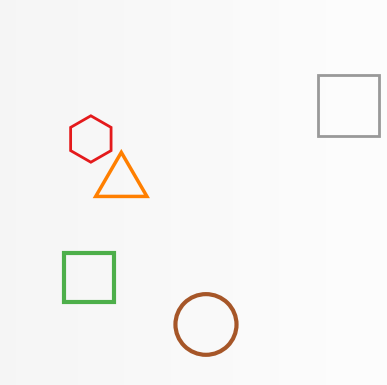[{"shape": "hexagon", "thickness": 2, "radius": 0.3, "center": [0.234, 0.639]}, {"shape": "square", "thickness": 3, "radius": 0.32, "center": [0.229, 0.28]}, {"shape": "triangle", "thickness": 2.5, "radius": 0.38, "center": [0.313, 0.528]}, {"shape": "circle", "thickness": 3, "radius": 0.39, "center": [0.532, 0.157]}, {"shape": "square", "thickness": 2, "radius": 0.4, "center": [0.899, 0.727]}]